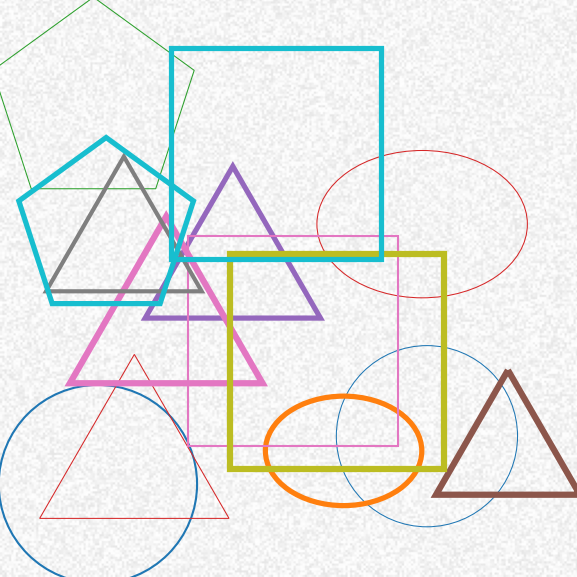[{"shape": "circle", "thickness": 0.5, "radius": 0.78, "center": [0.739, 0.244]}, {"shape": "circle", "thickness": 1, "radius": 0.86, "center": [0.17, 0.161]}, {"shape": "oval", "thickness": 2.5, "radius": 0.68, "center": [0.595, 0.218]}, {"shape": "pentagon", "thickness": 0.5, "radius": 0.92, "center": [0.162, 0.821]}, {"shape": "triangle", "thickness": 0.5, "radius": 0.95, "center": [0.233, 0.196]}, {"shape": "oval", "thickness": 0.5, "radius": 0.91, "center": [0.731, 0.611]}, {"shape": "triangle", "thickness": 2.5, "radius": 0.88, "center": [0.403, 0.536]}, {"shape": "triangle", "thickness": 3, "radius": 0.72, "center": [0.88, 0.214]}, {"shape": "square", "thickness": 1, "radius": 0.91, "center": [0.507, 0.408]}, {"shape": "triangle", "thickness": 3, "radius": 0.96, "center": [0.288, 0.432]}, {"shape": "triangle", "thickness": 2, "radius": 0.78, "center": [0.215, 0.572]}, {"shape": "square", "thickness": 3, "radius": 0.93, "center": [0.584, 0.373]}, {"shape": "pentagon", "thickness": 2.5, "radius": 0.79, "center": [0.184, 0.602]}, {"shape": "square", "thickness": 2.5, "radius": 0.91, "center": [0.478, 0.733]}]